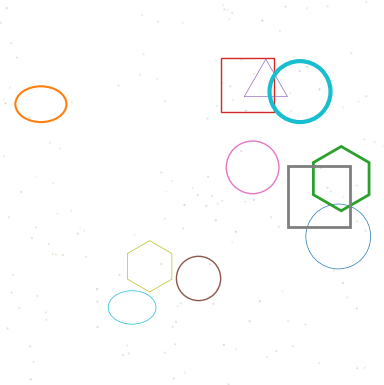[{"shape": "circle", "thickness": 0.5, "radius": 0.42, "center": [0.879, 0.386]}, {"shape": "oval", "thickness": 1.5, "radius": 0.33, "center": [0.106, 0.729]}, {"shape": "hexagon", "thickness": 2, "radius": 0.42, "center": [0.886, 0.536]}, {"shape": "square", "thickness": 1, "radius": 0.34, "center": [0.642, 0.779]}, {"shape": "triangle", "thickness": 0.5, "radius": 0.33, "center": [0.691, 0.781]}, {"shape": "circle", "thickness": 1, "radius": 0.29, "center": [0.516, 0.277]}, {"shape": "circle", "thickness": 1, "radius": 0.34, "center": [0.656, 0.565]}, {"shape": "square", "thickness": 2, "radius": 0.4, "center": [0.828, 0.489]}, {"shape": "hexagon", "thickness": 0.5, "radius": 0.33, "center": [0.389, 0.308]}, {"shape": "oval", "thickness": 0.5, "radius": 0.31, "center": [0.343, 0.201]}, {"shape": "circle", "thickness": 3, "radius": 0.4, "center": [0.779, 0.762]}]